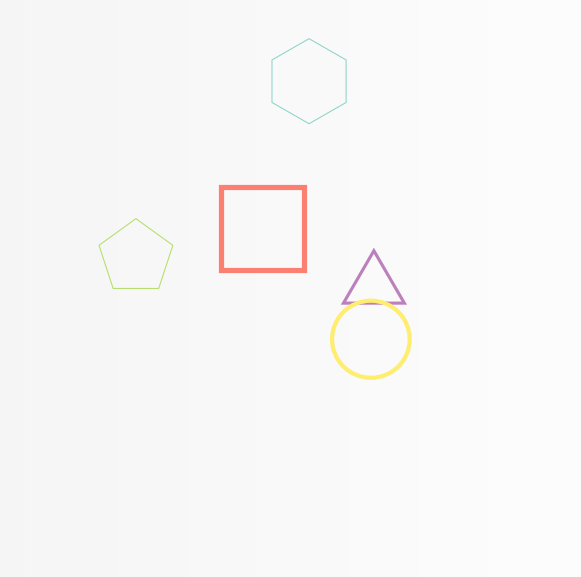[{"shape": "hexagon", "thickness": 0.5, "radius": 0.37, "center": [0.532, 0.859]}, {"shape": "square", "thickness": 2.5, "radius": 0.36, "center": [0.452, 0.604]}, {"shape": "pentagon", "thickness": 0.5, "radius": 0.33, "center": [0.234, 0.554]}, {"shape": "triangle", "thickness": 1.5, "radius": 0.3, "center": [0.643, 0.504]}, {"shape": "circle", "thickness": 2, "radius": 0.33, "center": [0.638, 0.412]}]